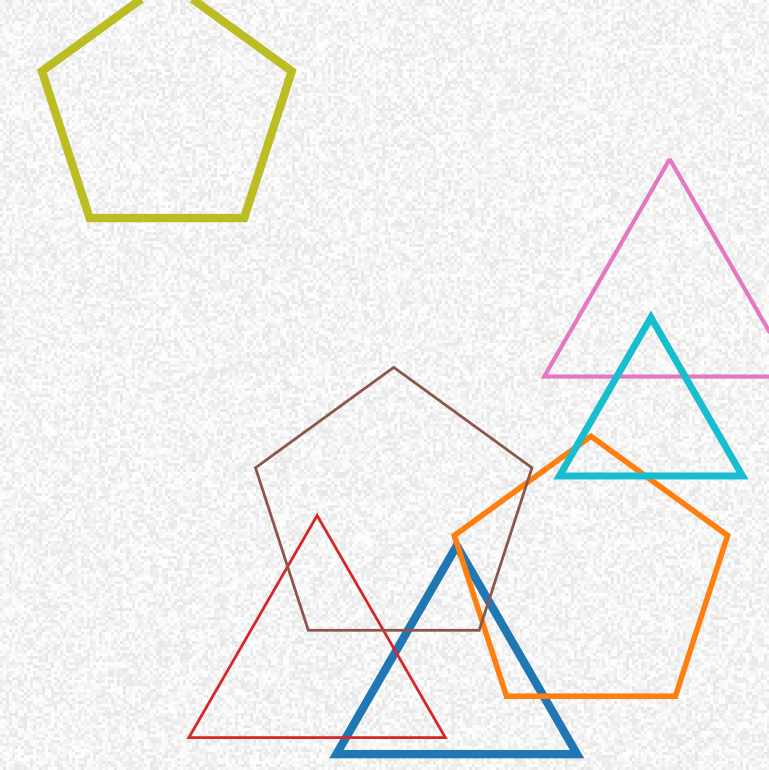[{"shape": "triangle", "thickness": 3, "radius": 0.9, "center": [0.593, 0.111]}, {"shape": "pentagon", "thickness": 2, "radius": 0.93, "center": [0.767, 0.247]}, {"shape": "triangle", "thickness": 1, "radius": 0.96, "center": [0.412, 0.138]}, {"shape": "pentagon", "thickness": 1, "radius": 0.94, "center": [0.511, 0.334]}, {"shape": "triangle", "thickness": 1.5, "radius": 0.94, "center": [0.87, 0.605]}, {"shape": "pentagon", "thickness": 3, "radius": 0.85, "center": [0.217, 0.855]}, {"shape": "triangle", "thickness": 2.5, "radius": 0.69, "center": [0.845, 0.45]}]